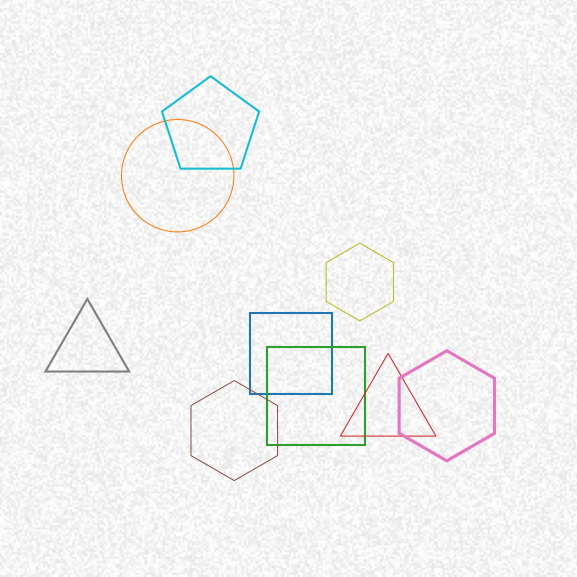[{"shape": "square", "thickness": 1, "radius": 0.35, "center": [0.504, 0.387]}, {"shape": "circle", "thickness": 0.5, "radius": 0.49, "center": [0.308, 0.695]}, {"shape": "square", "thickness": 1, "radius": 0.42, "center": [0.547, 0.314]}, {"shape": "triangle", "thickness": 0.5, "radius": 0.48, "center": [0.672, 0.292]}, {"shape": "hexagon", "thickness": 0.5, "radius": 0.43, "center": [0.406, 0.254]}, {"shape": "hexagon", "thickness": 1.5, "radius": 0.48, "center": [0.774, 0.296]}, {"shape": "triangle", "thickness": 1, "radius": 0.42, "center": [0.151, 0.398]}, {"shape": "hexagon", "thickness": 0.5, "radius": 0.34, "center": [0.623, 0.511]}, {"shape": "pentagon", "thickness": 1, "radius": 0.44, "center": [0.365, 0.779]}]